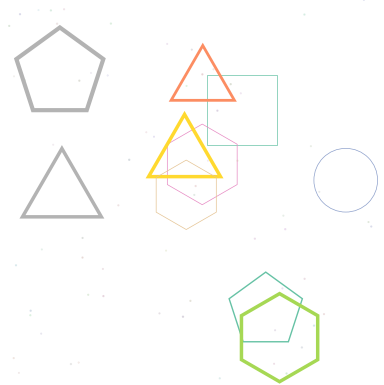[{"shape": "square", "thickness": 0.5, "radius": 0.45, "center": [0.629, 0.715]}, {"shape": "pentagon", "thickness": 1, "radius": 0.5, "center": [0.69, 0.193]}, {"shape": "triangle", "thickness": 2, "radius": 0.47, "center": [0.527, 0.787]}, {"shape": "circle", "thickness": 0.5, "radius": 0.41, "center": [0.898, 0.532]}, {"shape": "hexagon", "thickness": 0.5, "radius": 0.52, "center": [0.525, 0.573]}, {"shape": "hexagon", "thickness": 2.5, "radius": 0.57, "center": [0.726, 0.123]}, {"shape": "triangle", "thickness": 2.5, "radius": 0.54, "center": [0.479, 0.595]}, {"shape": "hexagon", "thickness": 0.5, "radius": 0.45, "center": [0.484, 0.494]}, {"shape": "pentagon", "thickness": 3, "radius": 0.59, "center": [0.155, 0.81]}, {"shape": "triangle", "thickness": 2.5, "radius": 0.59, "center": [0.161, 0.496]}]